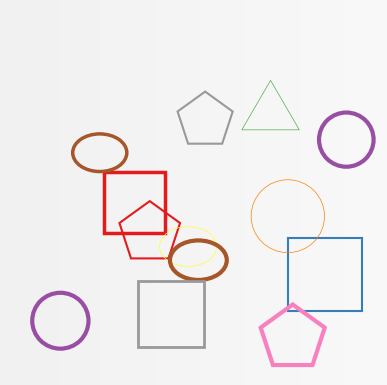[{"shape": "square", "thickness": 2.5, "radius": 0.4, "center": [0.348, 0.473]}, {"shape": "pentagon", "thickness": 1.5, "radius": 0.41, "center": [0.386, 0.395]}, {"shape": "square", "thickness": 1.5, "radius": 0.47, "center": [0.839, 0.288]}, {"shape": "triangle", "thickness": 0.5, "radius": 0.43, "center": [0.698, 0.706]}, {"shape": "circle", "thickness": 3, "radius": 0.35, "center": [0.894, 0.637]}, {"shape": "circle", "thickness": 3, "radius": 0.36, "center": [0.156, 0.167]}, {"shape": "circle", "thickness": 0.5, "radius": 0.47, "center": [0.743, 0.438]}, {"shape": "oval", "thickness": 0.5, "radius": 0.37, "center": [0.486, 0.36]}, {"shape": "oval", "thickness": 2.5, "radius": 0.35, "center": [0.257, 0.603]}, {"shape": "oval", "thickness": 3, "radius": 0.37, "center": [0.512, 0.324]}, {"shape": "pentagon", "thickness": 3, "radius": 0.43, "center": [0.755, 0.122]}, {"shape": "pentagon", "thickness": 1.5, "radius": 0.37, "center": [0.529, 0.687]}, {"shape": "square", "thickness": 2, "radius": 0.43, "center": [0.441, 0.185]}]